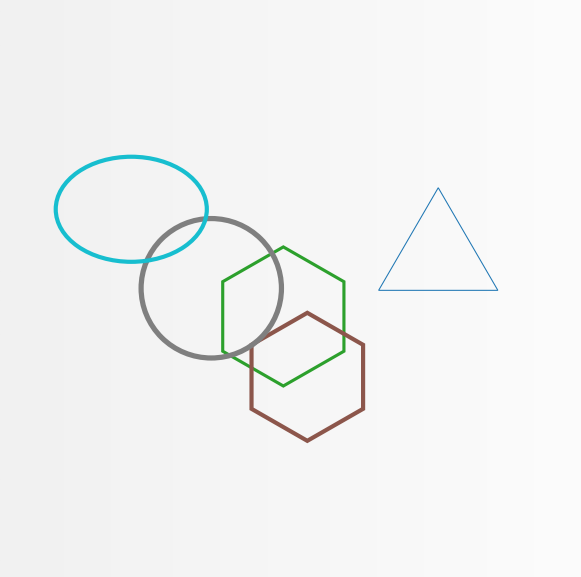[{"shape": "triangle", "thickness": 0.5, "radius": 0.59, "center": [0.754, 0.556]}, {"shape": "hexagon", "thickness": 1.5, "radius": 0.6, "center": [0.487, 0.451]}, {"shape": "hexagon", "thickness": 2, "radius": 0.55, "center": [0.529, 0.347]}, {"shape": "circle", "thickness": 2.5, "radius": 0.6, "center": [0.363, 0.5]}, {"shape": "oval", "thickness": 2, "radius": 0.65, "center": [0.226, 0.637]}]